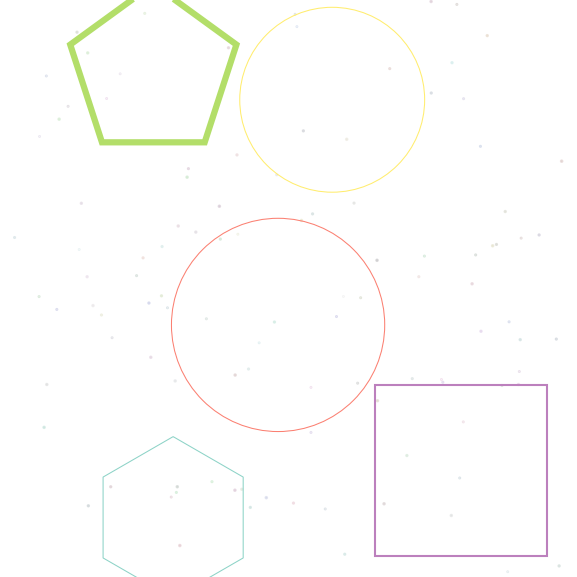[{"shape": "hexagon", "thickness": 0.5, "radius": 0.7, "center": [0.3, 0.103]}, {"shape": "circle", "thickness": 0.5, "radius": 0.92, "center": [0.482, 0.436]}, {"shape": "pentagon", "thickness": 3, "radius": 0.76, "center": [0.265, 0.875]}, {"shape": "square", "thickness": 1, "radius": 0.74, "center": [0.798, 0.184]}, {"shape": "circle", "thickness": 0.5, "radius": 0.8, "center": [0.575, 0.826]}]